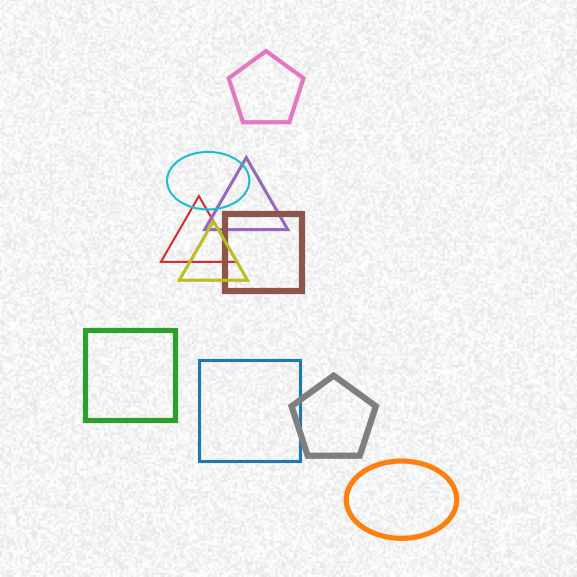[{"shape": "square", "thickness": 1.5, "radius": 0.44, "center": [0.432, 0.288]}, {"shape": "oval", "thickness": 2.5, "radius": 0.48, "center": [0.695, 0.134]}, {"shape": "square", "thickness": 2.5, "radius": 0.39, "center": [0.225, 0.35]}, {"shape": "triangle", "thickness": 1, "radius": 0.38, "center": [0.344, 0.584]}, {"shape": "triangle", "thickness": 1.5, "radius": 0.42, "center": [0.426, 0.643]}, {"shape": "square", "thickness": 3, "radius": 0.33, "center": [0.456, 0.561]}, {"shape": "pentagon", "thickness": 2, "radius": 0.34, "center": [0.461, 0.843]}, {"shape": "pentagon", "thickness": 3, "radius": 0.38, "center": [0.578, 0.272]}, {"shape": "triangle", "thickness": 1.5, "radius": 0.34, "center": [0.37, 0.548]}, {"shape": "oval", "thickness": 1, "radius": 0.36, "center": [0.361, 0.686]}]